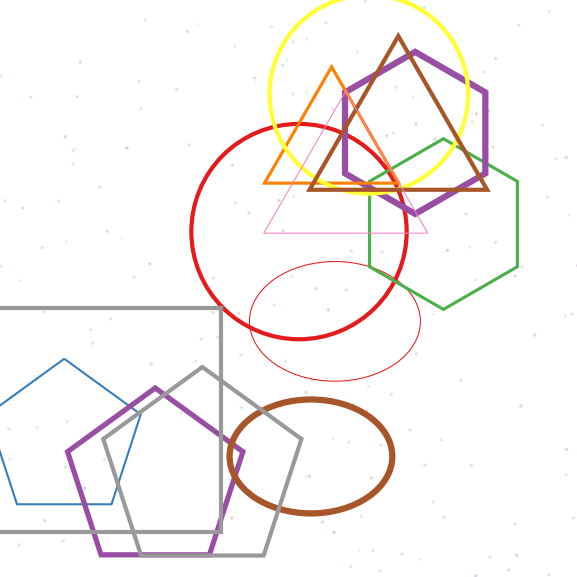[{"shape": "circle", "thickness": 2, "radius": 0.93, "center": [0.518, 0.598]}, {"shape": "oval", "thickness": 0.5, "radius": 0.74, "center": [0.58, 0.443]}, {"shape": "pentagon", "thickness": 1, "radius": 0.7, "center": [0.111, 0.239]}, {"shape": "hexagon", "thickness": 1.5, "radius": 0.74, "center": [0.768, 0.611]}, {"shape": "pentagon", "thickness": 2.5, "radius": 0.8, "center": [0.269, 0.168]}, {"shape": "hexagon", "thickness": 3, "radius": 0.7, "center": [0.719, 0.769]}, {"shape": "triangle", "thickness": 1.5, "radius": 0.67, "center": [0.574, 0.749]}, {"shape": "circle", "thickness": 2, "radius": 0.86, "center": [0.639, 0.836]}, {"shape": "oval", "thickness": 3, "radius": 0.7, "center": [0.538, 0.209]}, {"shape": "triangle", "thickness": 2, "radius": 0.89, "center": [0.69, 0.759]}, {"shape": "triangle", "thickness": 0.5, "radius": 0.82, "center": [0.599, 0.677]}, {"shape": "pentagon", "thickness": 2, "radius": 0.9, "center": [0.35, 0.183]}, {"shape": "square", "thickness": 2, "radius": 0.97, "center": [0.19, 0.272]}]